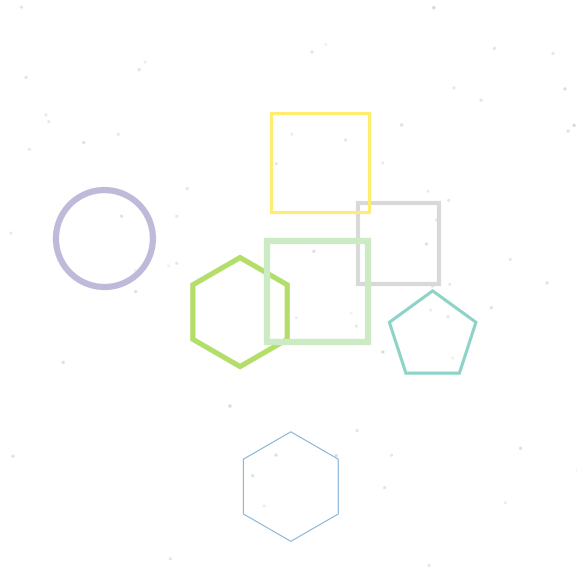[{"shape": "pentagon", "thickness": 1.5, "radius": 0.39, "center": [0.749, 0.417]}, {"shape": "circle", "thickness": 3, "radius": 0.42, "center": [0.181, 0.586]}, {"shape": "hexagon", "thickness": 0.5, "radius": 0.47, "center": [0.504, 0.157]}, {"shape": "hexagon", "thickness": 2.5, "radius": 0.47, "center": [0.416, 0.459]}, {"shape": "square", "thickness": 2, "radius": 0.35, "center": [0.69, 0.577]}, {"shape": "square", "thickness": 3, "radius": 0.44, "center": [0.55, 0.494]}, {"shape": "square", "thickness": 1.5, "radius": 0.43, "center": [0.554, 0.718]}]